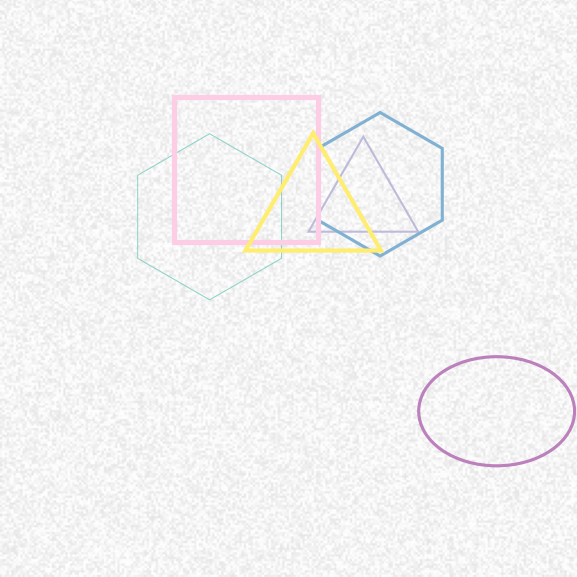[{"shape": "hexagon", "thickness": 0.5, "radius": 0.72, "center": [0.363, 0.624]}, {"shape": "triangle", "thickness": 1, "radius": 0.55, "center": [0.629, 0.653]}, {"shape": "hexagon", "thickness": 1.5, "radius": 0.62, "center": [0.658, 0.68]}, {"shape": "square", "thickness": 2.5, "radius": 0.63, "center": [0.426, 0.706]}, {"shape": "oval", "thickness": 1.5, "radius": 0.67, "center": [0.86, 0.287]}, {"shape": "triangle", "thickness": 2, "radius": 0.68, "center": [0.542, 0.633]}]